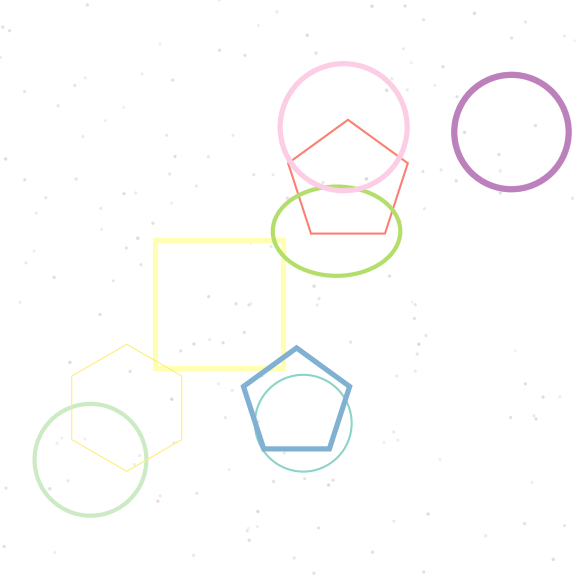[{"shape": "circle", "thickness": 1, "radius": 0.42, "center": [0.525, 0.266]}, {"shape": "square", "thickness": 2.5, "radius": 0.55, "center": [0.379, 0.472]}, {"shape": "pentagon", "thickness": 1, "radius": 0.54, "center": [0.603, 0.683]}, {"shape": "pentagon", "thickness": 2.5, "radius": 0.48, "center": [0.514, 0.3]}, {"shape": "oval", "thickness": 2, "radius": 0.55, "center": [0.583, 0.599]}, {"shape": "circle", "thickness": 2.5, "radius": 0.55, "center": [0.595, 0.779]}, {"shape": "circle", "thickness": 3, "radius": 0.5, "center": [0.886, 0.77]}, {"shape": "circle", "thickness": 2, "radius": 0.48, "center": [0.157, 0.203]}, {"shape": "hexagon", "thickness": 0.5, "radius": 0.55, "center": [0.22, 0.293]}]